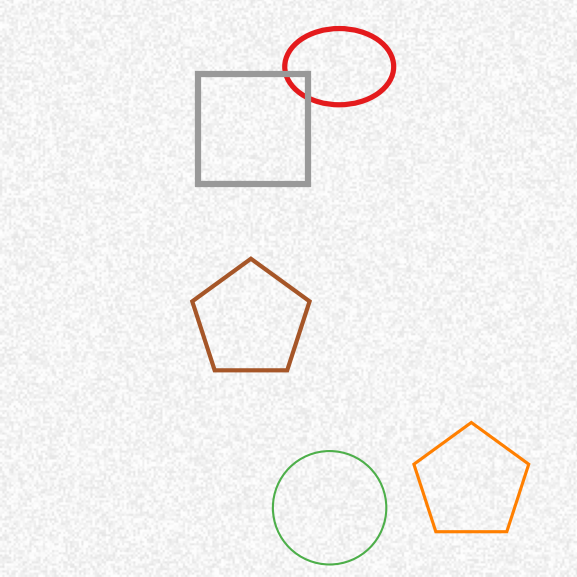[{"shape": "oval", "thickness": 2.5, "radius": 0.47, "center": [0.587, 0.884]}, {"shape": "circle", "thickness": 1, "radius": 0.49, "center": [0.571, 0.12]}, {"shape": "pentagon", "thickness": 1.5, "radius": 0.52, "center": [0.816, 0.163]}, {"shape": "pentagon", "thickness": 2, "radius": 0.53, "center": [0.434, 0.444]}, {"shape": "square", "thickness": 3, "radius": 0.48, "center": [0.438, 0.775]}]